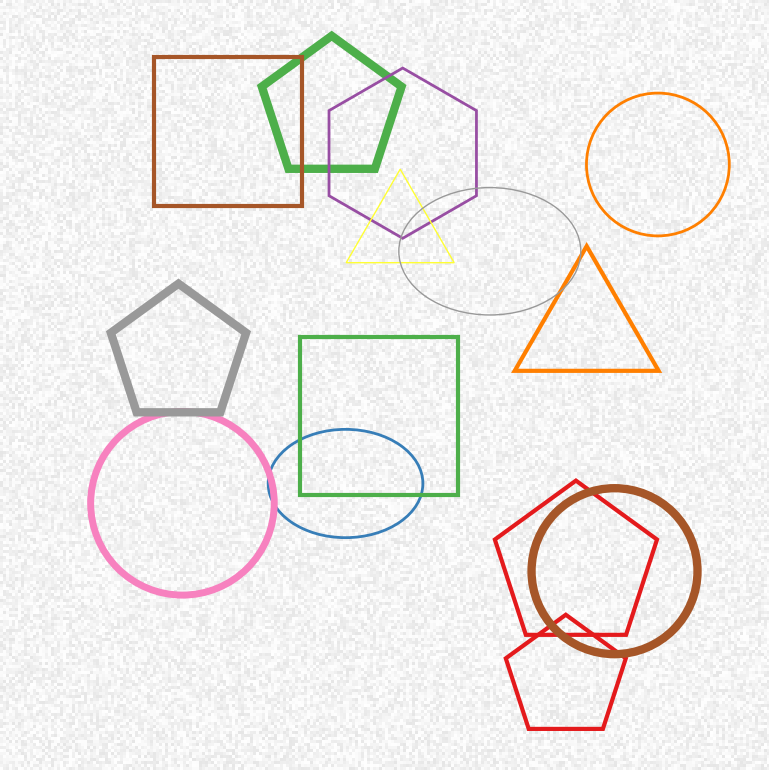[{"shape": "pentagon", "thickness": 1.5, "radius": 0.41, "center": [0.735, 0.12]}, {"shape": "pentagon", "thickness": 1.5, "radius": 0.55, "center": [0.748, 0.265]}, {"shape": "oval", "thickness": 1, "radius": 0.5, "center": [0.449, 0.372]}, {"shape": "pentagon", "thickness": 3, "radius": 0.48, "center": [0.431, 0.858]}, {"shape": "square", "thickness": 1.5, "radius": 0.51, "center": [0.492, 0.46]}, {"shape": "hexagon", "thickness": 1, "radius": 0.55, "center": [0.523, 0.801]}, {"shape": "circle", "thickness": 1, "radius": 0.46, "center": [0.854, 0.786]}, {"shape": "triangle", "thickness": 1.5, "radius": 0.54, "center": [0.762, 0.572]}, {"shape": "triangle", "thickness": 0.5, "radius": 0.4, "center": [0.52, 0.699]}, {"shape": "square", "thickness": 1.5, "radius": 0.48, "center": [0.296, 0.829]}, {"shape": "circle", "thickness": 3, "radius": 0.54, "center": [0.798, 0.258]}, {"shape": "circle", "thickness": 2.5, "radius": 0.6, "center": [0.237, 0.346]}, {"shape": "pentagon", "thickness": 3, "radius": 0.46, "center": [0.232, 0.539]}, {"shape": "oval", "thickness": 0.5, "radius": 0.59, "center": [0.636, 0.674]}]